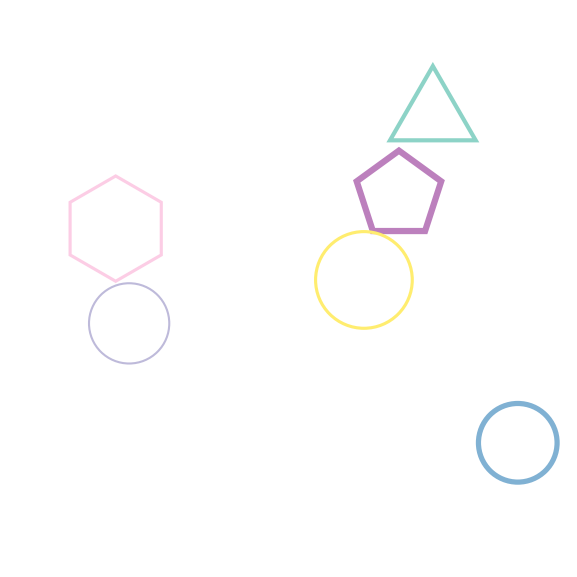[{"shape": "triangle", "thickness": 2, "radius": 0.43, "center": [0.75, 0.799]}, {"shape": "circle", "thickness": 1, "radius": 0.35, "center": [0.224, 0.439]}, {"shape": "circle", "thickness": 2.5, "radius": 0.34, "center": [0.897, 0.232]}, {"shape": "hexagon", "thickness": 1.5, "radius": 0.46, "center": [0.2, 0.603]}, {"shape": "pentagon", "thickness": 3, "radius": 0.38, "center": [0.691, 0.661]}, {"shape": "circle", "thickness": 1.5, "radius": 0.42, "center": [0.63, 0.514]}]